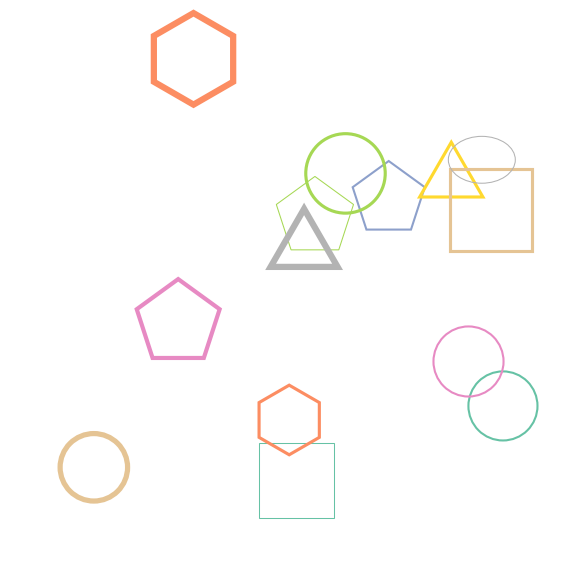[{"shape": "circle", "thickness": 1, "radius": 0.3, "center": [0.871, 0.296]}, {"shape": "square", "thickness": 0.5, "radius": 0.33, "center": [0.513, 0.167]}, {"shape": "hexagon", "thickness": 1.5, "radius": 0.3, "center": [0.501, 0.272]}, {"shape": "hexagon", "thickness": 3, "radius": 0.4, "center": [0.335, 0.897]}, {"shape": "pentagon", "thickness": 1, "radius": 0.33, "center": [0.673, 0.655]}, {"shape": "circle", "thickness": 1, "radius": 0.3, "center": [0.811, 0.373]}, {"shape": "pentagon", "thickness": 2, "radius": 0.38, "center": [0.309, 0.44]}, {"shape": "circle", "thickness": 1.5, "radius": 0.34, "center": [0.598, 0.699]}, {"shape": "pentagon", "thickness": 0.5, "radius": 0.35, "center": [0.545, 0.623]}, {"shape": "triangle", "thickness": 1.5, "radius": 0.32, "center": [0.781, 0.69]}, {"shape": "square", "thickness": 1.5, "radius": 0.36, "center": [0.85, 0.635]}, {"shape": "circle", "thickness": 2.5, "radius": 0.29, "center": [0.163, 0.19]}, {"shape": "triangle", "thickness": 3, "radius": 0.33, "center": [0.527, 0.57]}, {"shape": "oval", "thickness": 0.5, "radius": 0.29, "center": [0.834, 0.722]}]